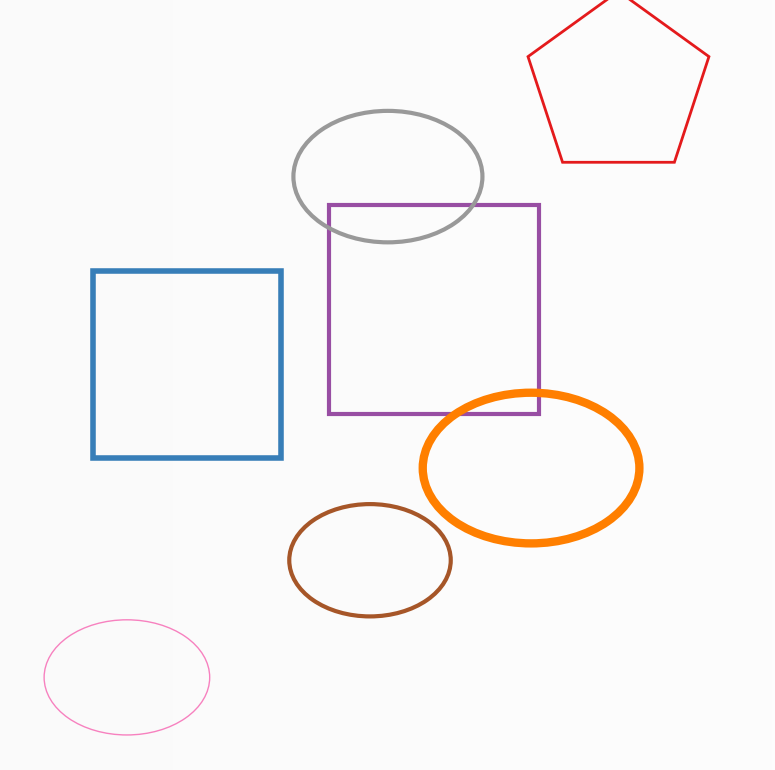[{"shape": "pentagon", "thickness": 1, "radius": 0.61, "center": [0.798, 0.889]}, {"shape": "square", "thickness": 2, "radius": 0.61, "center": [0.242, 0.527]}, {"shape": "square", "thickness": 1.5, "radius": 0.68, "center": [0.56, 0.598]}, {"shape": "oval", "thickness": 3, "radius": 0.7, "center": [0.685, 0.392]}, {"shape": "oval", "thickness": 1.5, "radius": 0.52, "center": [0.477, 0.272]}, {"shape": "oval", "thickness": 0.5, "radius": 0.53, "center": [0.164, 0.12]}, {"shape": "oval", "thickness": 1.5, "radius": 0.61, "center": [0.501, 0.771]}]